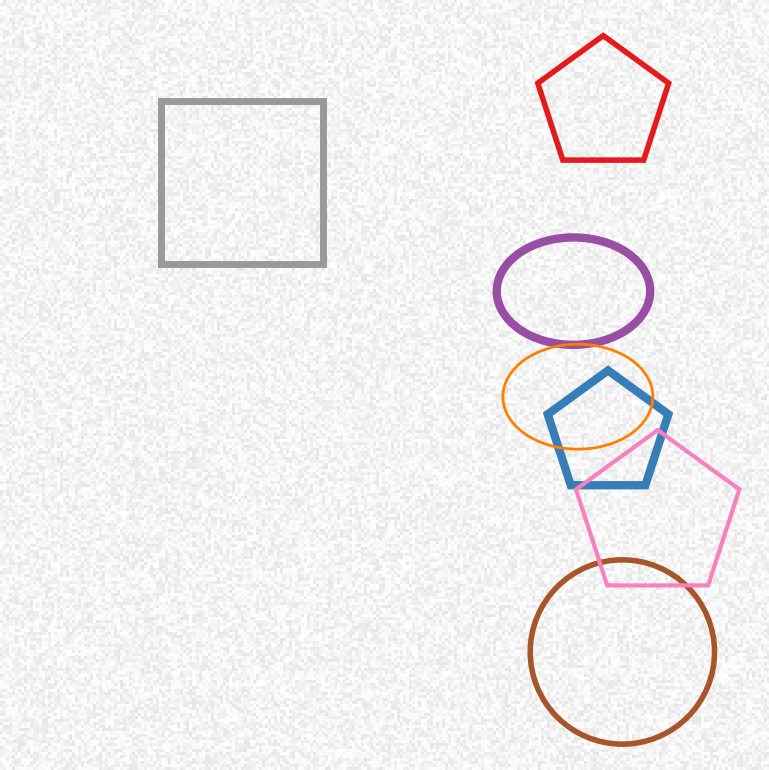[{"shape": "pentagon", "thickness": 2, "radius": 0.45, "center": [0.783, 0.864]}, {"shape": "pentagon", "thickness": 3, "radius": 0.41, "center": [0.79, 0.437]}, {"shape": "oval", "thickness": 3, "radius": 0.5, "center": [0.745, 0.622]}, {"shape": "oval", "thickness": 1, "radius": 0.49, "center": [0.75, 0.485]}, {"shape": "circle", "thickness": 2, "radius": 0.6, "center": [0.808, 0.153]}, {"shape": "pentagon", "thickness": 1.5, "radius": 0.56, "center": [0.854, 0.33]}, {"shape": "square", "thickness": 2.5, "radius": 0.53, "center": [0.314, 0.763]}]